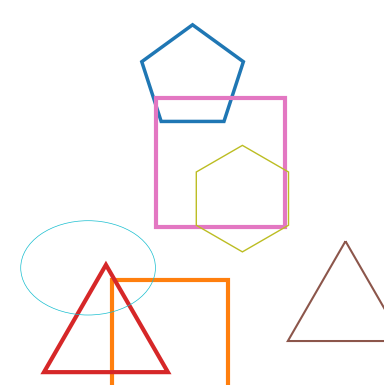[{"shape": "pentagon", "thickness": 2.5, "radius": 0.69, "center": [0.5, 0.797]}, {"shape": "square", "thickness": 3, "radius": 0.75, "center": [0.441, 0.123]}, {"shape": "triangle", "thickness": 3, "radius": 0.93, "center": [0.275, 0.126]}, {"shape": "triangle", "thickness": 1.5, "radius": 0.86, "center": [0.897, 0.201]}, {"shape": "square", "thickness": 3, "radius": 0.84, "center": [0.573, 0.578]}, {"shape": "hexagon", "thickness": 1, "radius": 0.69, "center": [0.63, 0.484]}, {"shape": "oval", "thickness": 0.5, "radius": 0.87, "center": [0.229, 0.304]}]